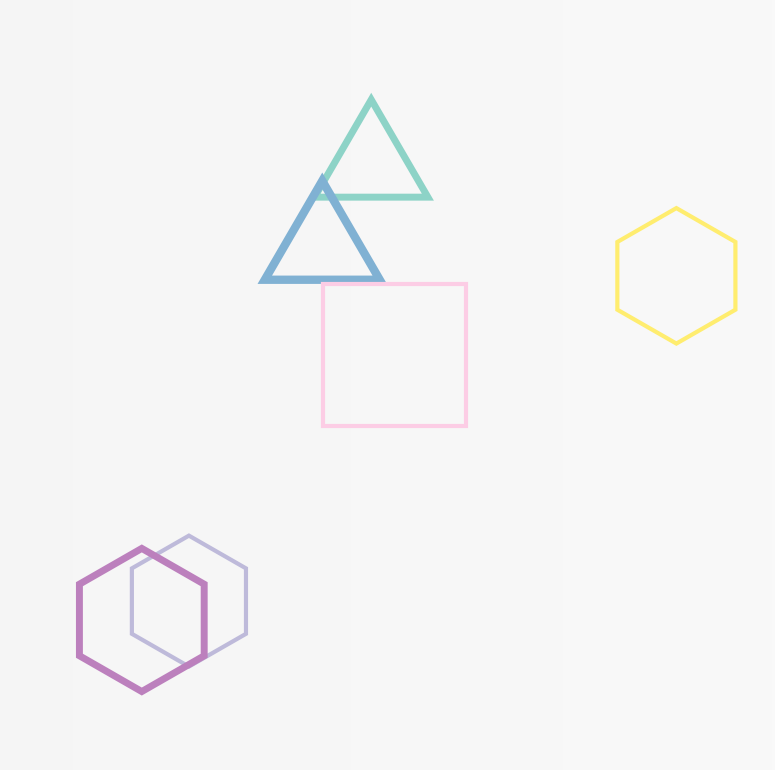[{"shape": "triangle", "thickness": 2.5, "radius": 0.42, "center": [0.479, 0.786]}, {"shape": "hexagon", "thickness": 1.5, "radius": 0.43, "center": [0.244, 0.219]}, {"shape": "triangle", "thickness": 3, "radius": 0.43, "center": [0.416, 0.68]}, {"shape": "square", "thickness": 1.5, "radius": 0.46, "center": [0.509, 0.539]}, {"shape": "hexagon", "thickness": 2.5, "radius": 0.46, "center": [0.183, 0.195]}, {"shape": "hexagon", "thickness": 1.5, "radius": 0.44, "center": [0.873, 0.642]}]